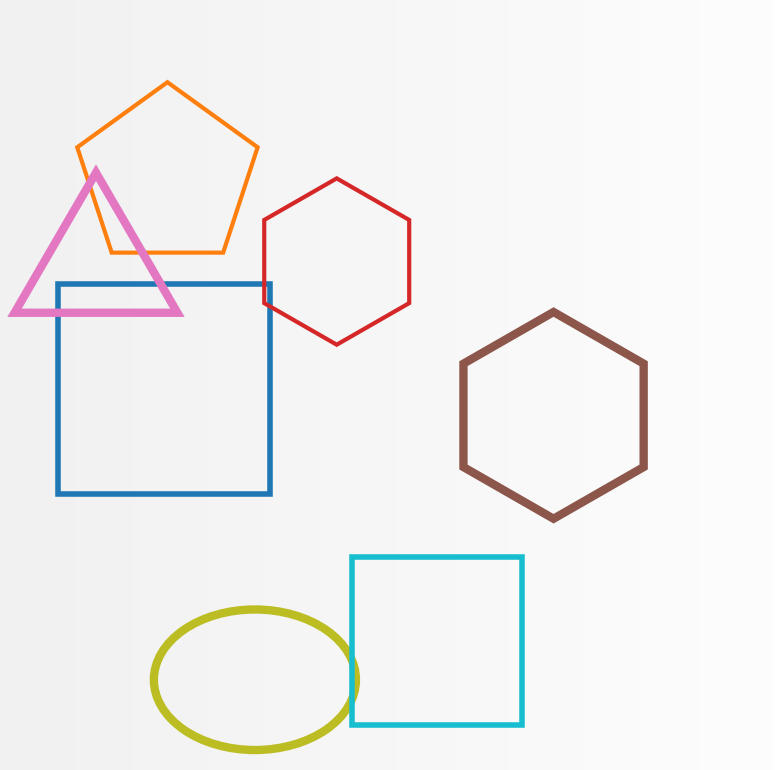[{"shape": "square", "thickness": 2, "radius": 0.68, "center": [0.212, 0.495]}, {"shape": "pentagon", "thickness": 1.5, "radius": 0.61, "center": [0.216, 0.771]}, {"shape": "hexagon", "thickness": 1.5, "radius": 0.54, "center": [0.434, 0.66]}, {"shape": "hexagon", "thickness": 3, "radius": 0.67, "center": [0.714, 0.461]}, {"shape": "triangle", "thickness": 3, "radius": 0.61, "center": [0.124, 0.654]}, {"shape": "oval", "thickness": 3, "radius": 0.65, "center": [0.329, 0.117]}, {"shape": "square", "thickness": 2, "radius": 0.55, "center": [0.564, 0.168]}]